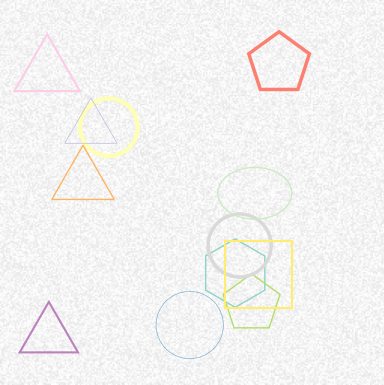[{"shape": "hexagon", "thickness": 1, "radius": 0.44, "center": [0.611, 0.291]}, {"shape": "circle", "thickness": 3, "radius": 0.37, "center": [0.283, 0.67]}, {"shape": "triangle", "thickness": 0.5, "radius": 0.39, "center": [0.236, 0.667]}, {"shape": "pentagon", "thickness": 2.5, "radius": 0.41, "center": [0.725, 0.835]}, {"shape": "circle", "thickness": 0.5, "radius": 0.44, "center": [0.493, 0.156]}, {"shape": "triangle", "thickness": 1, "radius": 0.47, "center": [0.216, 0.529]}, {"shape": "pentagon", "thickness": 1, "radius": 0.39, "center": [0.653, 0.211]}, {"shape": "triangle", "thickness": 1.5, "radius": 0.49, "center": [0.123, 0.813]}, {"shape": "circle", "thickness": 2.5, "radius": 0.41, "center": [0.622, 0.362]}, {"shape": "triangle", "thickness": 1.5, "radius": 0.44, "center": [0.127, 0.128]}, {"shape": "oval", "thickness": 1, "radius": 0.48, "center": [0.662, 0.498]}, {"shape": "square", "thickness": 1.5, "radius": 0.43, "center": [0.671, 0.286]}]